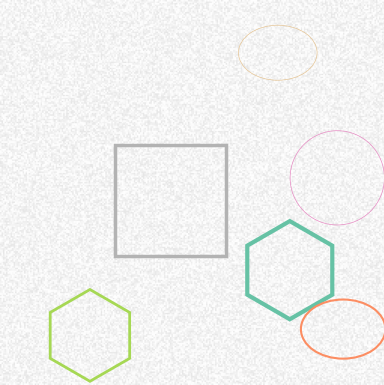[{"shape": "hexagon", "thickness": 3, "radius": 0.64, "center": [0.753, 0.298]}, {"shape": "oval", "thickness": 1.5, "radius": 0.55, "center": [0.891, 0.145]}, {"shape": "circle", "thickness": 0.5, "radius": 0.61, "center": [0.876, 0.538]}, {"shape": "hexagon", "thickness": 2, "radius": 0.6, "center": [0.234, 0.129]}, {"shape": "oval", "thickness": 0.5, "radius": 0.51, "center": [0.721, 0.863]}, {"shape": "square", "thickness": 2.5, "radius": 0.72, "center": [0.443, 0.479]}]